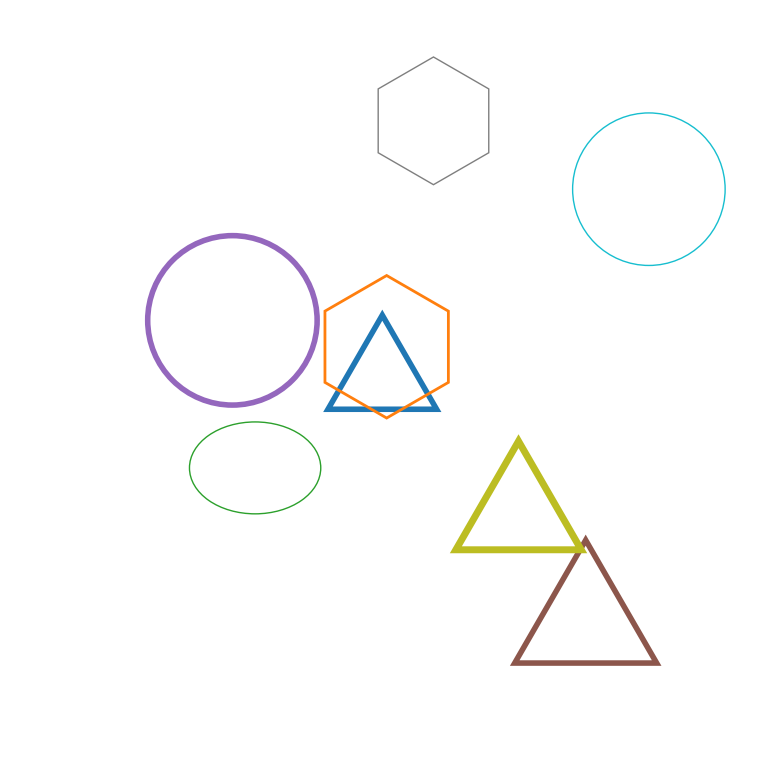[{"shape": "triangle", "thickness": 2, "radius": 0.41, "center": [0.496, 0.509]}, {"shape": "hexagon", "thickness": 1, "radius": 0.46, "center": [0.502, 0.55]}, {"shape": "oval", "thickness": 0.5, "radius": 0.43, "center": [0.331, 0.392]}, {"shape": "circle", "thickness": 2, "radius": 0.55, "center": [0.302, 0.584]}, {"shape": "triangle", "thickness": 2, "radius": 0.53, "center": [0.761, 0.192]}, {"shape": "hexagon", "thickness": 0.5, "radius": 0.41, "center": [0.563, 0.843]}, {"shape": "triangle", "thickness": 2.5, "radius": 0.47, "center": [0.673, 0.333]}, {"shape": "circle", "thickness": 0.5, "radius": 0.5, "center": [0.843, 0.754]}]